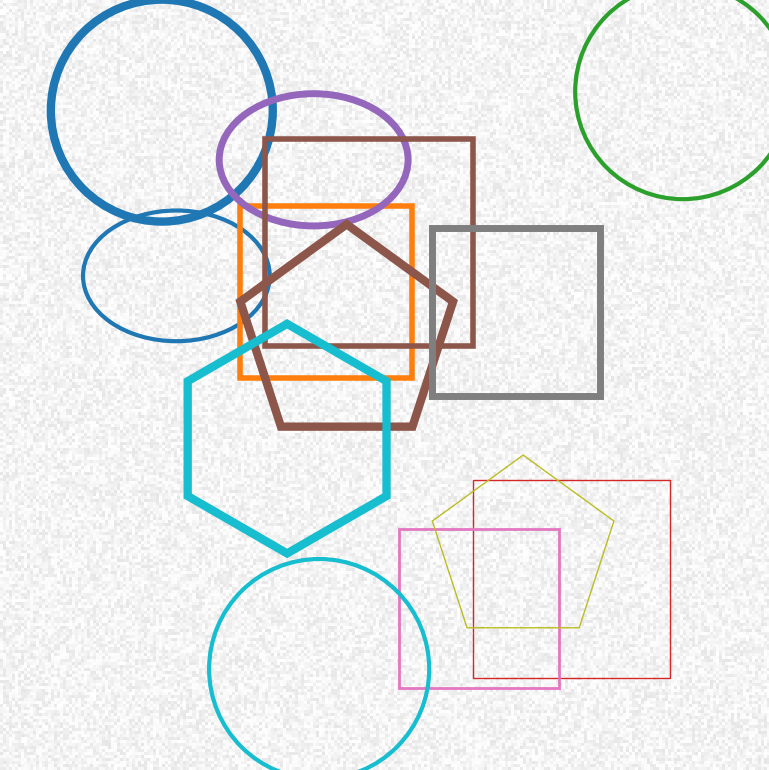[{"shape": "circle", "thickness": 3, "radius": 0.72, "center": [0.21, 0.856]}, {"shape": "oval", "thickness": 1.5, "radius": 0.61, "center": [0.229, 0.642]}, {"shape": "square", "thickness": 2, "radius": 0.56, "center": [0.424, 0.621]}, {"shape": "circle", "thickness": 1.5, "radius": 0.7, "center": [0.887, 0.881]}, {"shape": "square", "thickness": 0.5, "radius": 0.64, "center": [0.742, 0.248]}, {"shape": "oval", "thickness": 2.5, "radius": 0.61, "center": [0.407, 0.792]}, {"shape": "square", "thickness": 2, "radius": 0.67, "center": [0.479, 0.685]}, {"shape": "pentagon", "thickness": 3, "radius": 0.73, "center": [0.45, 0.563]}, {"shape": "square", "thickness": 1, "radius": 0.52, "center": [0.622, 0.21]}, {"shape": "square", "thickness": 2.5, "radius": 0.55, "center": [0.67, 0.594]}, {"shape": "pentagon", "thickness": 0.5, "radius": 0.62, "center": [0.679, 0.285]}, {"shape": "hexagon", "thickness": 3, "radius": 0.75, "center": [0.373, 0.43]}, {"shape": "circle", "thickness": 1.5, "radius": 0.71, "center": [0.414, 0.131]}]